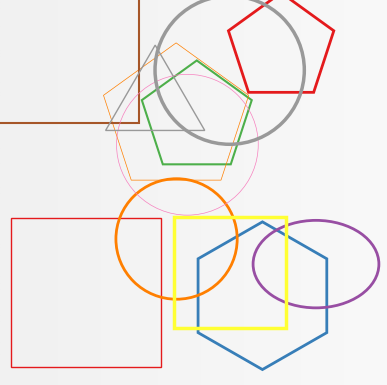[{"shape": "pentagon", "thickness": 2, "radius": 0.71, "center": [0.725, 0.876]}, {"shape": "square", "thickness": 1, "radius": 0.97, "center": [0.221, 0.24]}, {"shape": "hexagon", "thickness": 2, "radius": 0.96, "center": [0.677, 0.232]}, {"shape": "pentagon", "thickness": 1.5, "radius": 0.75, "center": [0.508, 0.694]}, {"shape": "oval", "thickness": 2, "radius": 0.81, "center": [0.815, 0.314]}, {"shape": "pentagon", "thickness": 0.5, "radius": 0.99, "center": [0.454, 0.692]}, {"shape": "circle", "thickness": 2, "radius": 0.78, "center": [0.456, 0.379]}, {"shape": "square", "thickness": 2.5, "radius": 0.72, "center": [0.593, 0.292]}, {"shape": "square", "thickness": 1.5, "radius": 0.98, "center": [0.163, 0.875]}, {"shape": "circle", "thickness": 0.5, "radius": 0.91, "center": [0.484, 0.624]}, {"shape": "circle", "thickness": 2.5, "radius": 0.96, "center": [0.593, 0.818]}, {"shape": "triangle", "thickness": 1, "radius": 0.74, "center": [0.4, 0.735]}]